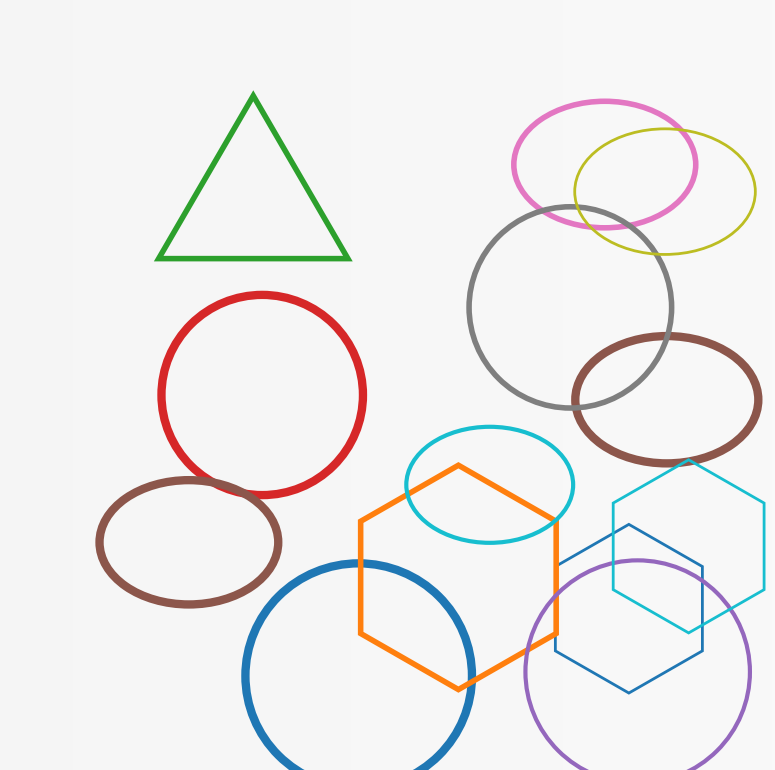[{"shape": "hexagon", "thickness": 1, "radius": 0.55, "center": [0.811, 0.209]}, {"shape": "circle", "thickness": 3, "radius": 0.73, "center": [0.463, 0.122]}, {"shape": "hexagon", "thickness": 2, "radius": 0.73, "center": [0.592, 0.25]}, {"shape": "triangle", "thickness": 2, "radius": 0.7, "center": [0.327, 0.735]}, {"shape": "circle", "thickness": 3, "radius": 0.65, "center": [0.338, 0.487]}, {"shape": "circle", "thickness": 1.5, "radius": 0.72, "center": [0.823, 0.127]}, {"shape": "oval", "thickness": 3, "radius": 0.59, "center": [0.86, 0.481]}, {"shape": "oval", "thickness": 3, "radius": 0.58, "center": [0.244, 0.296]}, {"shape": "oval", "thickness": 2, "radius": 0.59, "center": [0.78, 0.786]}, {"shape": "circle", "thickness": 2, "radius": 0.65, "center": [0.736, 0.601]}, {"shape": "oval", "thickness": 1, "radius": 0.58, "center": [0.858, 0.751]}, {"shape": "oval", "thickness": 1.5, "radius": 0.54, "center": [0.632, 0.37]}, {"shape": "hexagon", "thickness": 1, "radius": 0.56, "center": [0.889, 0.29]}]